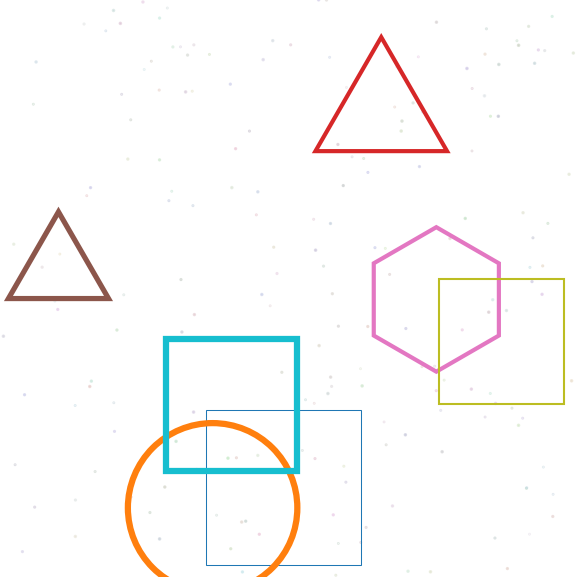[{"shape": "square", "thickness": 0.5, "radius": 0.67, "center": [0.491, 0.155]}, {"shape": "circle", "thickness": 3, "radius": 0.73, "center": [0.368, 0.12]}, {"shape": "triangle", "thickness": 2, "radius": 0.66, "center": [0.66, 0.803]}, {"shape": "triangle", "thickness": 2.5, "radius": 0.5, "center": [0.101, 0.532]}, {"shape": "hexagon", "thickness": 2, "radius": 0.63, "center": [0.756, 0.481]}, {"shape": "square", "thickness": 1, "radius": 0.54, "center": [0.869, 0.408]}, {"shape": "square", "thickness": 3, "radius": 0.57, "center": [0.402, 0.298]}]